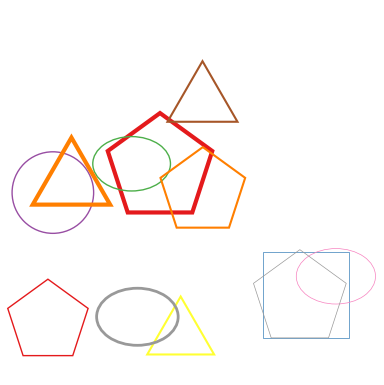[{"shape": "pentagon", "thickness": 1, "radius": 0.55, "center": [0.124, 0.165]}, {"shape": "pentagon", "thickness": 3, "radius": 0.71, "center": [0.416, 0.564]}, {"shape": "square", "thickness": 0.5, "radius": 0.56, "center": [0.795, 0.235]}, {"shape": "oval", "thickness": 1, "radius": 0.5, "center": [0.342, 0.575]}, {"shape": "circle", "thickness": 1, "radius": 0.53, "center": [0.137, 0.5]}, {"shape": "pentagon", "thickness": 1.5, "radius": 0.58, "center": [0.527, 0.502]}, {"shape": "triangle", "thickness": 3, "radius": 0.58, "center": [0.186, 0.527]}, {"shape": "triangle", "thickness": 1.5, "radius": 0.5, "center": [0.469, 0.129]}, {"shape": "triangle", "thickness": 1.5, "radius": 0.52, "center": [0.526, 0.736]}, {"shape": "oval", "thickness": 0.5, "radius": 0.51, "center": [0.872, 0.282]}, {"shape": "oval", "thickness": 2, "radius": 0.53, "center": [0.357, 0.177]}, {"shape": "pentagon", "thickness": 0.5, "radius": 0.63, "center": [0.779, 0.225]}]